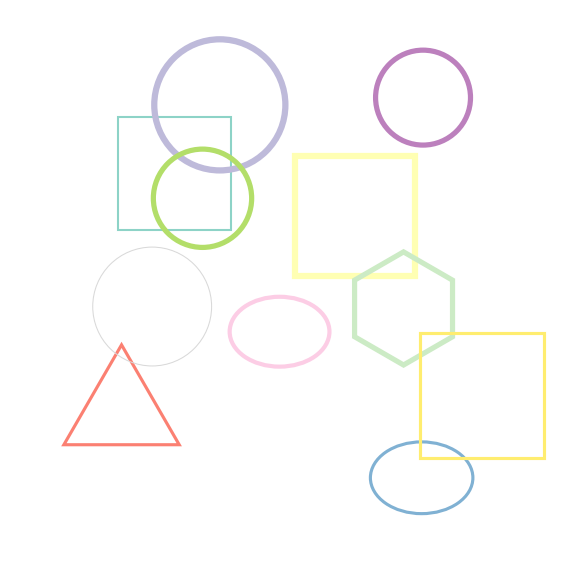[{"shape": "square", "thickness": 1, "radius": 0.49, "center": [0.302, 0.699]}, {"shape": "square", "thickness": 3, "radius": 0.52, "center": [0.614, 0.626]}, {"shape": "circle", "thickness": 3, "radius": 0.57, "center": [0.381, 0.818]}, {"shape": "triangle", "thickness": 1.5, "radius": 0.58, "center": [0.21, 0.287]}, {"shape": "oval", "thickness": 1.5, "radius": 0.44, "center": [0.73, 0.172]}, {"shape": "circle", "thickness": 2.5, "radius": 0.43, "center": [0.351, 0.656]}, {"shape": "oval", "thickness": 2, "radius": 0.43, "center": [0.484, 0.425]}, {"shape": "circle", "thickness": 0.5, "radius": 0.51, "center": [0.263, 0.468]}, {"shape": "circle", "thickness": 2.5, "radius": 0.41, "center": [0.733, 0.83]}, {"shape": "hexagon", "thickness": 2.5, "radius": 0.49, "center": [0.699, 0.465]}, {"shape": "square", "thickness": 1.5, "radius": 0.54, "center": [0.835, 0.314]}]